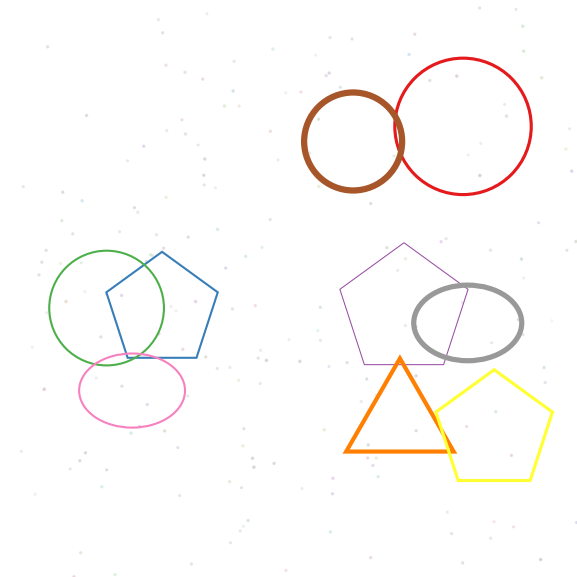[{"shape": "circle", "thickness": 1.5, "radius": 0.59, "center": [0.802, 0.78]}, {"shape": "pentagon", "thickness": 1, "radius": 0.51, "center": [0.281, 0.462]}, {"shape": "circle", "thickness": 1, "radius": 0.5, "center": [0.185, 0.466]}, {"shape": "pentagon", "thickness": 0.5, "radius": 0.58, "center": [0.7, 0.462]}, {"shape": "triangle", "thickness": 2, "radius": 0.54, "center": [0.693, 0.271]}, {"shape": "pentagon", "thickness": 1.5, "radius": 0.53, "center": [0.856, 0.253]}, {"shape": "circle", "thickness": 3, "radius": 0.42, "center": [0.611, 0.754]}, {"shape": "oval", "thickness": 1, "radius": 0.46, "center": [0.229, 0.323]}, {"shape": "oval", "thickness": 2.5, "radius": 0.47, "center": [0.81, 0.44]}]